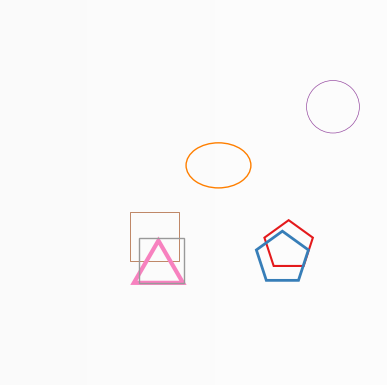[{"shape": "pentagon", "thickness": 1.5, "radius": 0.33, "center": [0.745, 0.362]}, {"shape": "pentagon", "thickness": 2, "radius": 0.35, "center": [0.729, 0.329]}, {"shape": "circle", "thickness": 0.5, "radius": 0.34, "center": [0.859, 0.723]}, {"shape": "oval", "thickness": 1, "radius": 0.42, "center": [0.564, 0.57]}, {"shape": "square", "thickness": 0.5, "radius": 0.32, "center": [0.4, 0.385]}, {"shape": "triangle", "thickness": 3, "radius": 0.37, "center": [0.409, 0.302]}, {"shape": "square", "thickness": 1, "radius": 0.29, "center": [0.416, 0.324]}]